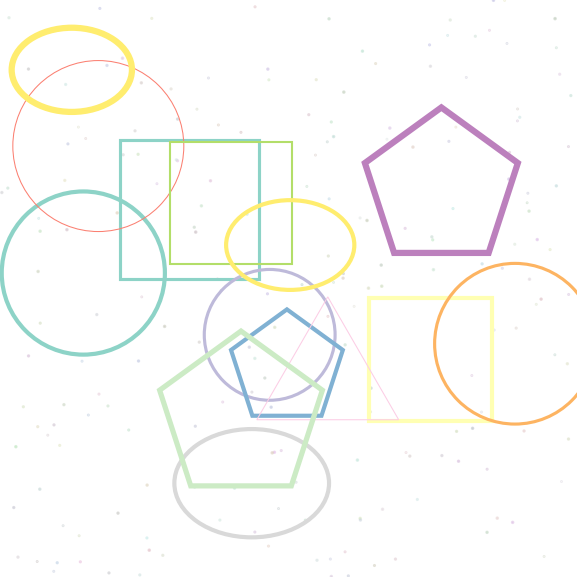[{"shape": "square", "thickness": 1.5, "radius": 0.6, "center": [0.328, 0.636]}, {"shape": "circle", "thickness": 2, "radius": 0.71, "center": [0.144, 0.526]}, {"shape": "square", "thickness": 2, "radius": 0.53, "center": [0.745, 0.377]}, {"shape": "circle", "thickness": 1.5, "radius": 0.57, "center": [0.467, 0.419]}, {"shape": "circle", "thickness": 0.5, "radius": 0.74, "center": [0.17, 0.746]}, {"shape": "pentagon", "thickness": 2, "radius": 0.51, "center": [0.497, 0.362]}, {"shape": "circle", "thickness": 1.5, "radius": 0.7, "center": [0.892, 0.404]}, {"shape": "square", "thickness": 1, "radius": 0.53, "center": [0.399, 0.648]}, {"shape": "triangle", "thickness": 0.5, "radius": 0.71, "center": [0.568, 0.343]}, {"shape": "oval", "thickness": 2, "radius": 0.67, "center": [0.436, 0.162]}, {"shape": "pentagon", "thickness": 3, "radius": 0.7, "center": [0.764, 0.674]}, {"shape": "pentagon", "thickness": 2.5, "radius": 0.74, "center": [0.417, 0.278]}, {"shape": "oval", "thickness": 3, "radius": 0.52, "center": [0.124, 0.878]}, {"shape": "oval", "thickness": 2, "radius": 0.56, "center": [0.503, 0.575]}]